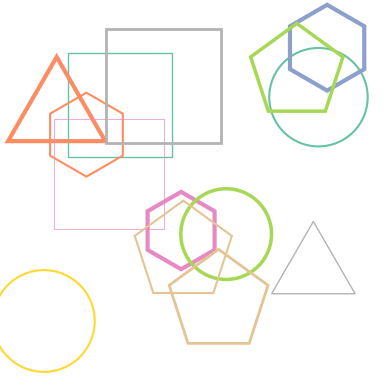[{"shape": "square", "thickness": 1, "radius": 0.68, "center": [0.312, 0.727]}, {"shape": "circle", "thickness": 1.5, "radius": 0.64, "center": [0.827, 0.748]}, {"shape": "triangle", "thickness": 3, "radius": 0.73, "center": [0.147, 0.706]}, {"shape": "hexagon", "thickness": 1.5, "radius": 0.55, "center": [0.225, 0.65]}, {"shape": "hexagon", "thickness": 3, "radius": 0.56, "center": [0.85, 0.876]}, {"shape": "hexagon", "thickness": 3, "radius": 0.5, "center": [0.47, 0.401]}, {"shape": "square", "thickness": 0.5, "radius": 0.71, "center": [0.283, 0.548]}, {"shape": "pentagon", "thickness": 2.5, "radius": 0.63, "center": [0.771, 0.813]}, {"shape": "circle", "thickness": 2.5, "radius": 0.59, "center": [0.587, 0.392]}, {"shape": "circle", "thickness": 1.5, "radius": 0.66, "center": [0.114, 0.166]}, {"shape": "pentagon", "thickness": 2, "radius": 0.67, "center": [0.568, 0.217]}, {"shape": "pentagon", "thickness": 1.5, "radius": 0.66, "center": [0.476, 0.346]}, {"shape": "triangle", "thickness": 1, "radius": 0.63, "center": [0.814, 0.3]}, {"shape": "square", "thickness": 2, "radius": 0.75, "center": [0.424, 0.777]}]